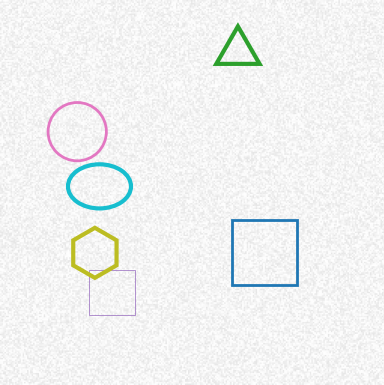[{"shape": "square", "thickness": 2, "radius": 0.43, "center": [0.687, 0.344]}, {"shape": "triangle", "thickness": 3, "radius": 0.32, "center": [0.618, 0.867]}, {"shape": "square", "thickness": 0.5, "radius": 0.29, "center": [0.291, 0.24]}, {"shape": "circle", "thickness": 2, "radius": 0.38, "center": [0.201, 0.658]}, {"shape": "hexagon", "thickness": 3, "radius": 0.32, "center": [0.246, 0.343]}, {"shape": "oval", "thickness": 3, "radius": 0.41, "center": [0.258, 0.516]}]